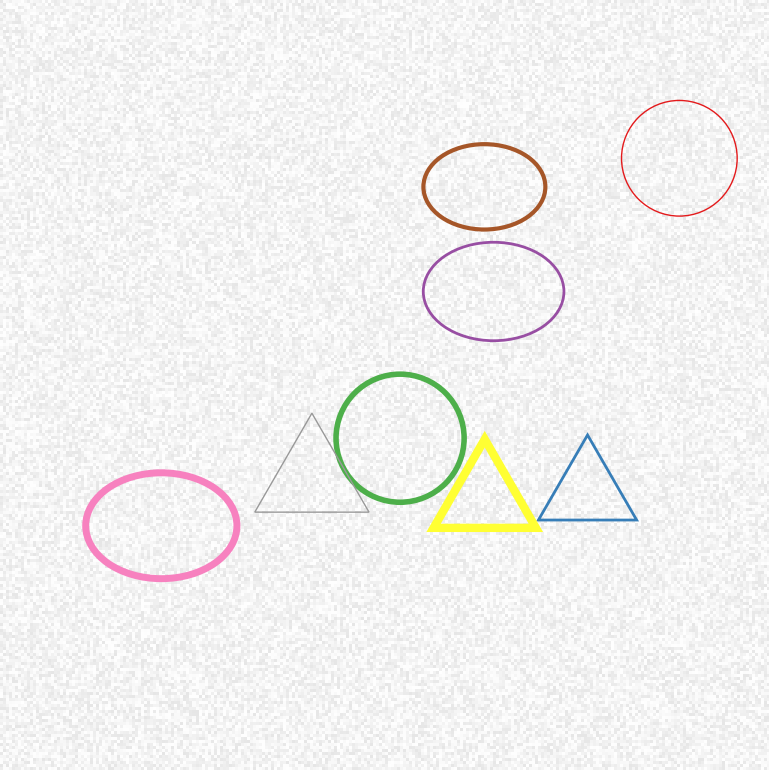[{"shape": "circle", "thickness": 0.5, "radius": 0.38, "center": [0.882, 0.794]}, {"shape": "triangle", "thickness": 1, "radius": 0.37, "center": [0.763, 0.361]}, {"shape": "circle", "thickness": 2, "radius": 0.42, "center": [0.52, 0.431]}, {"shape": "oval", "thickness": 1, "radius": 0.46, "center": [0.641, 0.621]}, {"shape": "triangle", "thickness": 3, "radius": 0.38, "center": [0.63, 0.353]}, {"shape": "oval", "thickness": 1.5, "radius": 0.4, "center": [0.629, 0.757]}, {"shape": "oval", "thickness": 2.5, "radius": 0.49, "center": [0.21, 0.317]}, {"shape": "triangle", "thickness": 0.5, "radius": 0.43, "center": [0.405, 0.378]}]